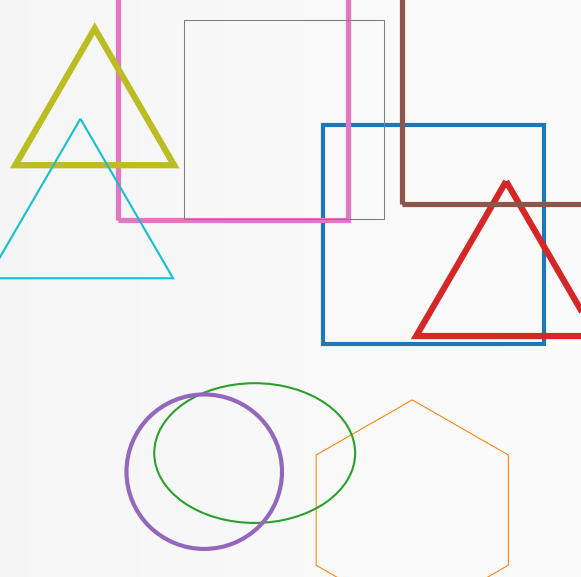[{"shape": "square", "thickness": 2, "radius": 0.95, "center": [0.746, 0.594]}, {"shape": "hexagon", "thickness": 0.5, "radius": 0.95, "center": [0.709, 0.116]}, {"shape": "oval", "thickness": 1, "radius": 0.86, "center": [0.438, 0.215]}, {"shape": "triangle", "thickness": 3, "radius": 0.89, "center": [0.871, 0.507]}, {"shape": "circle", "thickness": 2, "radius": 0.67, "center": [0.351, 0.182]}, {"shape": "square", "thickness": 2.5, "radius": 0.95, "center": [0.882, 0.835]}, {"shape": "square", "thickness": 2.5, "radius": 0.99, "center": [0.401, 0.815]}, {"shape": "square", "thickness": 0.5, "radius": 0.86, "center": [0.488, 0.792]}, {"shape": "triangle", "thickness": 3, "radius": 0.79, "center": [0.163, 0.792]}, {"shape": "triangle", "thickness": 1, "radius": 0.92, "center": [0.138, 0.609]}]